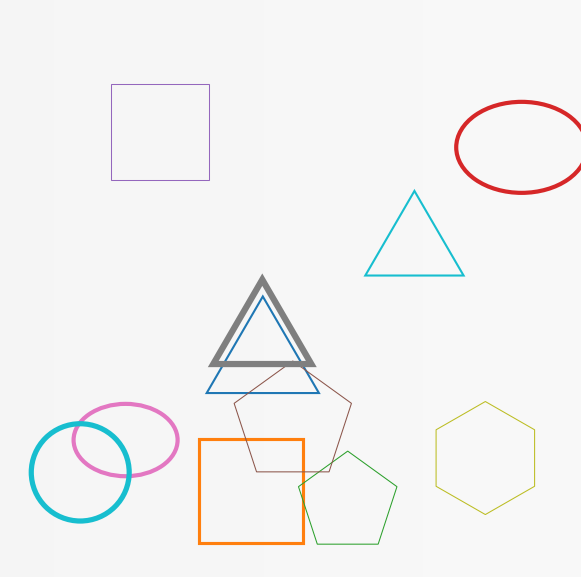[{"shape": "triangle", "thickness": 1, "radius": 0.56, "center": [0.452, 0.374]}, {"shape": "square", "thickness": 1.5, "radius": 0.45, "center": [0.431, 0.149]}, {"shape": "pentagon", "thickness": 0.5, "radius": 0.45, "center": [0.598, 0.129]}, {"shape": "oval", "thickness": 2, "radius": 0.56, "center": [0.897, 0.744]}, {"shape": "square", "thickness": 0.5, "radius": 0.42, "center": [0.275, 0.771]}, {"shape": "pentagon", "thickness": 0.5, "radius": 0.53, "center": [0.504, 0.268]}, {"shape": "oval", "thickness": 2, "radius": 0.45, "center": [0.216, 0.237]}, {"shape": "triangle", "thickness": 3, "radius": 0.49, "center": [0.451, 0.417]}, {"shape": "hexagon", "thickness": 0.5, "radius": 0.49, "center": [0.835, 0.206]}, {"shape": "triangle", "thickness": 1, "radius": 0.49, "center": [0.713, 0.571]}, {"shape": "circle", "thickness": 2.5, "radius": 0.42, "center": [0.138, 0.181]}]